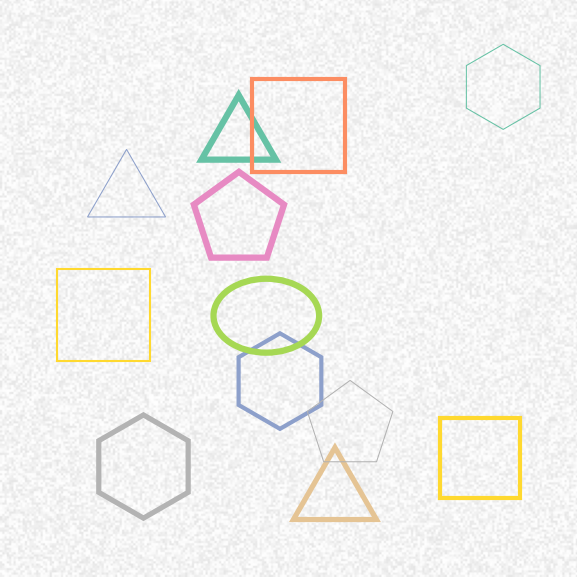[{"shape": "hexagon", "thickness": 0.5, "radius": 0.37, "center": [0.871, 0.849]}, {"shape": "triangle", "thickness": 3, "radius": 0.37, "center": [0.413, 0.76]}, {"shape": "square", "thickness": 2, "radius": 0.4, "center": [0.518, 0.782]}, {"shape": "triangle", "thickness": 0.5, "radius": 0.39, "center": [0.219, 0.662]}, {"shape": "hexagon", "thickness": 2, "radius": 0.41, "center": [0.485, 0.339]}, {"shape": "pentagon", "thickness": 3, "radius": 0.41, "center": [0.414, 0.619]}, {"shape": "oval", "thickness": 3, "radius": 0.46, "center": [0.461, 0.452]}, {"shape": "square", "thickness": 2, "radius": 0.35, "center": [0.83, 0.206]}, {"shape": "square", "thickness": 1, "radius": 0.4, "center": [0.18, 0.454]}, {"shape": "triangle", "thickness": 2.5, "radius": 0.42, "center": [0.58, 0.141]}, {"shape": "hexagon", "thickness": 2.5, "radius": 0.45, "center": [0.248, 0.191]}, {"shape": "pentagon", "thickness": 0.5, "radius": 0.39, "center": [0.606, 0.263]}]